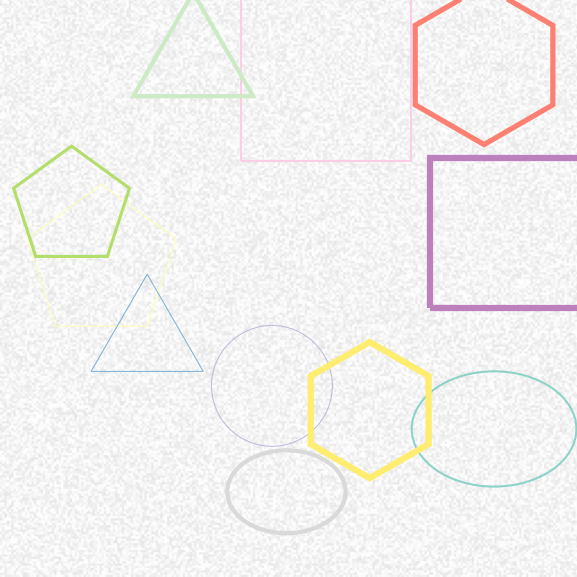[{"shape": "oval", "thickness": 1, "radius": 0.71, "center": [0.856, 0.256]}, {"shape": "pentagon", "thickness": 0.5, "radius": 0.68, "center": [0.176, 0.544]}, {"shape": "circle", "thickness": 0.5, "radius": 0.52, "center": [0.471, 0.331]}, {"shape": "hexagon", "thickness": 2.5, "radius": 0.69, "center": [0.838, 0.886]}, {"shape": "triangle", "thickness": 0.5, "radius": 0.56, "center": [0.255, 0.412]}, {"shape": "pentagon", "thickness": 1.5, "radius": 0.53, "center": [0.124, 0.641]}, {"shape": "square", "thickness": 1, "radius": 0.74, "center": [0.565, 0.867]}, {"shape": "oval", "thickness": 2, "radius": 0.51, "center": [0.496, 0.148]}, {"shape": "square", "thickness": 3, "radius": 0.65, "center": [0.875, 0.596]}, {"shape": "triangle", "thickness": 2, "radius": 0.6, "center": [0.334, 0.892]}, {"shape": "hexagon", "thickness": 3, "radius": 0.59, "center": [0.64, 0.289]}]